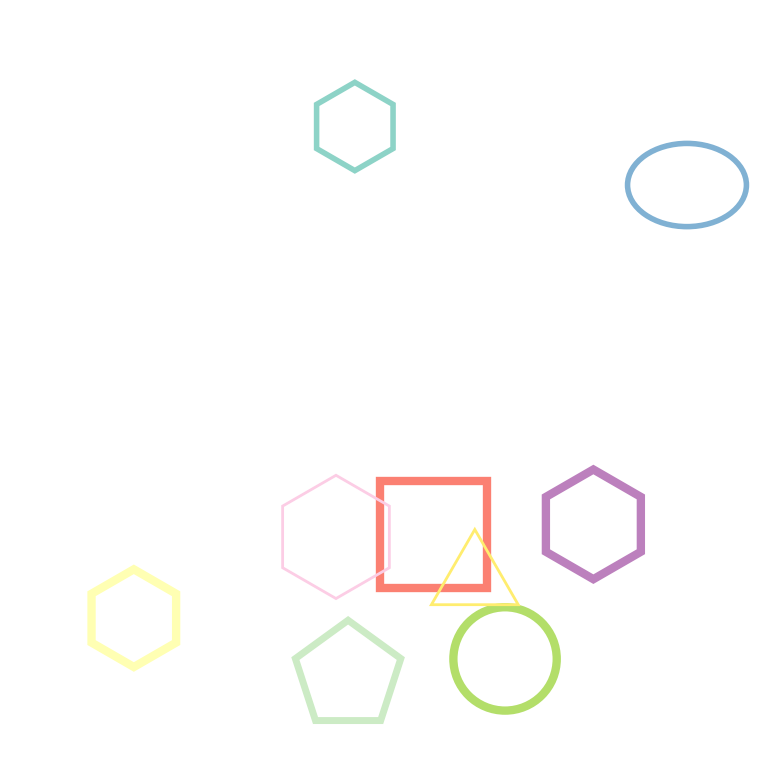[{"shape": "hexagon", "thickness": 2, "radius": 0.29, "center": [0.461, 0.836]}, {"shape": "hexagon", "thickness": 3, "radius": 0.32, "center": [0.174, 0.197]}, {"shape": "square", "thickness": 3, "radius": 0.35, "center": [0.563, 0.306]}, {"shape": "oval", "thickness": 2, "radius": 0.39, "center": [0.892, 0.76]}, {"shape": "circle", "thickness": 3, "radius": 0.34, "center": [0.656, 0.144]}, {"shape": "hexagon", "thickness": 1, "radius": 0.4, "center": [0.436, 0.303]}, {"shape": "hexagon", "thickness": 3, "radius": 0.36, "center": [0.771, 0.319]}, {"shape": "pentagon", "thickness": 2.5, "radius": 0.36, "center": [0.452, 0.122]}, {"shape": "triangle", "thickness": 1, "radius": 0.33, "center": [0.617, 0.247]}]